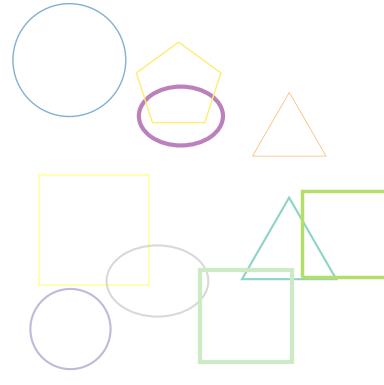[{"shape": "triangle", "thickness": 1.5, "radius": 0.71, "center": [0.751, 0.346]}, {"shape": "square", "thickness": 1.5, "radius": 0.71, "center": [0.245, 0.402]}, {"shape": "circle", "thickness": 1.5, "radius": 0.52, "center": [0.183, 0.145]}, {"shape": "circle", "thickness": 1, "radius": 0.73, "center": [0.18, 0.844]}, {"shape": "triangle", "thickness": 0.5, "radius": 0.55, "center": [0.751, 0.65]}, {"shape": "square", "thickness": 2.5, "radius": 0.56, "center": [0.894, 0.393]}, {"shape": "oval", "thickness": 1.5, "radius": 0.66, "center": [0.409, 0.27]}, {"shape": "oval", "thickness": 3, "radius": 0.55, "center": [0.47, 0.699]}, {"shape": "square", "thickness": 3, "radius": 0.6, "center": [0.64, 0.178]}, {"shape": "pentagon", "thickness": 1, "radius": 0.58, "center": [0.464, 0.775]}]